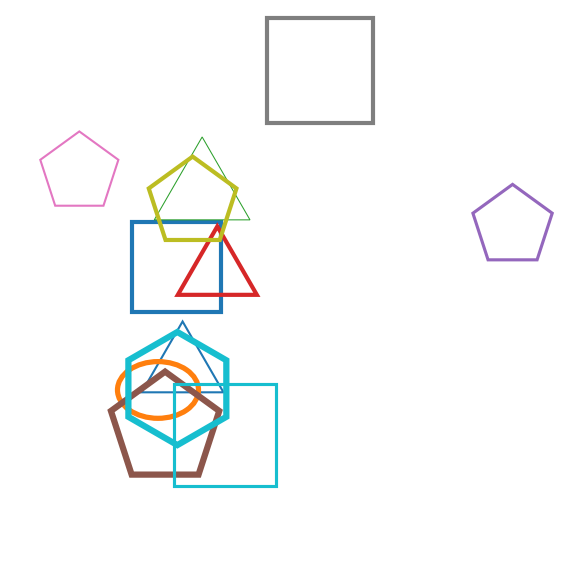[{"shape": "square", "thickness": 2, "radius": 0.39, "center": [0.305, 0.537]}, {"shape": "triangle", "thickness": 1, "radius": 0.41, "center": [0.316, 0.361]}, {"shape": "oval", "thickness": 2.5, "radius": 0.35, "center": [0.274, 0.324]}, {"shape": "triangle", "thickness": 0.5, "radius": 0.48, "center": [0.35, 0.666]}, {"shape": "triangle", "thickness": 2, "radius": 0.4, "center": [0.376, 0.528]}, {"shape": "pentagon", "thickness": 1.5, "radius": 0.36, "center": [0.888, 0.608]}, {"shape": "pentagon", "thickness": 3, "radius": 0.49, "center": [0.286, 0.257]}, {"shape": "pentagon", "thickness": 1, "radius": 0.36, "center": [0.137, 0.7]}, {"shape": "square", "thickness": 2, "radius": 0.46, "center": [0.554, 0.877]}, {"shape": "pentagon", "thickness": 2, "radius": 0.4, "center": [0.334, 0.648]}, {"shape": "hexagon", "thickness": 3, "radius": 0.49, "center": [0.307, 0.326]}, {"shape": "square", "thickness": 1.5, "radius": 0.44, "center": [0.389, 0.246]}]